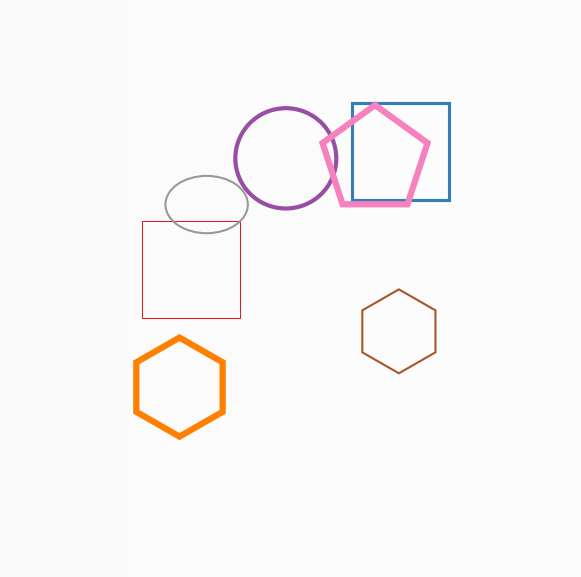[{"shape": "square", "thickness": 0.5, "radius": 0.42, "center": [0.328, 0.532]}, {"shape": "square", "thickness": 1.5, "radius": 0.42, "center": [0.689, 0.736]}, {"shape": "circle", "thickness": 2, "radius": 0.43, "center": [0.492, 0.725]}, {"shape": "hexagon", "thickness": 3, "radius": 0.43, "center": [0.309, 0.329]}, {"shape": "hexagon", "thickness": 1, "radius": 0.36, "center": [0.686, 0.425]}, {"shape": "pentagon", "thickness": 3, "radius": 0.47, "center": [0.645, 0.722]}, {"shape": "oval", "thickness": 1, "radius": 0.35, "center": [0.356, 0.645]}]